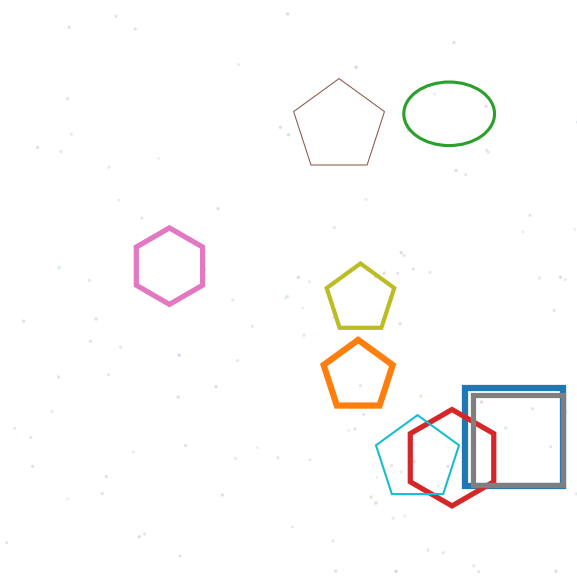[{"shape": "square", "thickness": 3, "radius": 0.43, "center": [0.89, 0.243]}, {"shape": "pentagon", "thickness": 3, "radius": 0.31, "center": [0.62, 0.348]}, {"shape": "oval", "thickness": 1.5, "radius": 0.39, "center": [0.778, 0.802]}, {"shape": "hexagon", "thickness": 2.5, "radius": 0.42, "center": [0.783, 0.207]}, {"shape": "pentagon", "thickness": 0.5, "radius": 0.41, "center": [0.587, 0.78]}, {"shape": "hexagon", "thickness": 2.5, "radius": 0.33, "center": [0.293, 0.538]}, {"shape": "square", "thickness": 2.5, "radius": 0.39, "center": [0.897, 0.237]}, {"shape": "pentagon", "thickness": 2, "radius": 0.31, "center": [0.624, 0.481]}, {"shape": "pentagon", "thickness": 1, "radius": 0.38, "center": [0.723, 0.205]}]